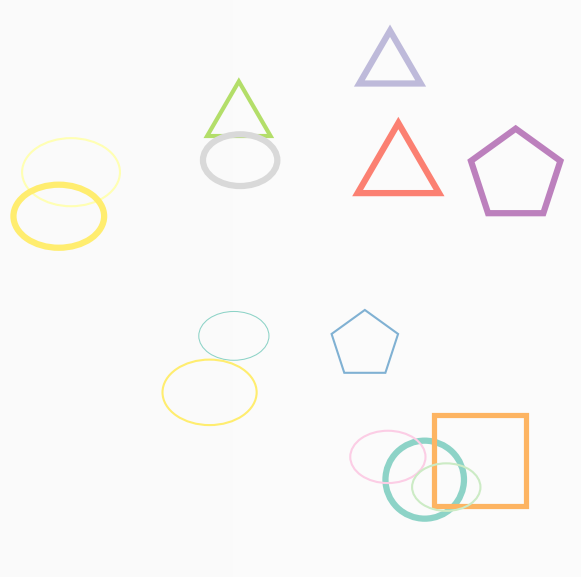[{"shape": "oval", "thickness": 0.5, "radius": 0.3, "center": [0.402, 0.418]}, {"shape": "circle", "thickness": 3, "radius": 0.34, "center": [0.731, 0.169]}, {"shape": "oval", "thickness": 1, "radius": 0.42, "center": [0.122, 0.701]}, {"shape": "triangle", "thickness": 3, "radius": 0.3, "center": [0.671, 0.885]}, {"shape": "triangle", "thickness": 3, "radius": 0.4, "center": [0.685, 0.705]}, {"shape": "pentagon", "thickness": 1, "radius": 0.3, "center": [0.628, 0.402]}, {"shape": "square", "thickness": 2.5, "radius": 0.39, "center": [0.825, 0.201]}, {"shape": "triangle", "thickness": 2, "radius": 0.32, "center": [0.411, 0.795]}, {"shape": "oval", "thickness": 1, "radius": 0.32, "center": [0.667, 0.208]}, {"shape": "oval", "thickness": 3, "radius": 0.32, "center": [0.413, 0.722]}, {"shape": "pentagon", "thickness": 3, "radius": 0.4, "center": [0.887, 0.695]}, {"shape": "oval", "thickness": 1, "radius": 0.29, "center": [0.768, 0.156]}, {"shape": "oval", "thickness": 3, "radius": 0.39, "center": [0.101, 0.625]}, {"shape": "oval", "thickness": 1, "radius": 0.4, "center": [0.361, 0.32]}]